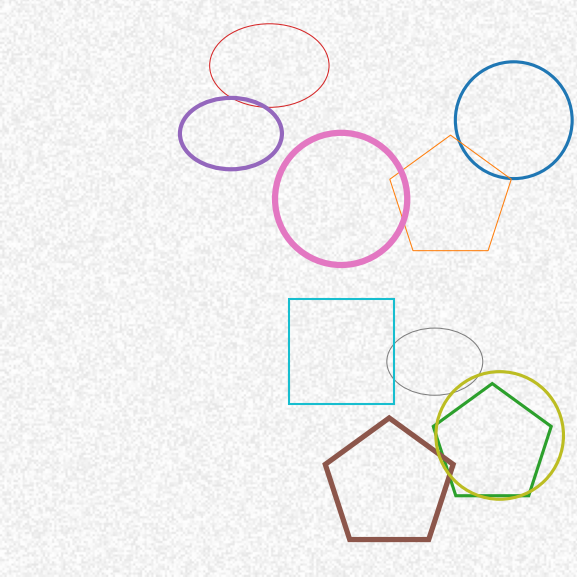[{"shape": "circle", "thickness": 1.5, "radius": 0.51, "center": [0.89, 0.791]}, {"shape": "pentagon", "thickness": 0.5, "radius": 0.55, "center": [0.78, 0.655]}, {"shape": "pentagon", "thickness": 1.5, "radius": 0.54, "center": [0.852, 0.228]}, {"shape": "oval", "thickness": 0.5, "radius": 0.52, "center": [0.466, 0.886]}, {"shape": "oval", "thickness": 2, "radius": 0.44, "center": [0.4, 0.768]}, {"shape": "pentagon", "thickness": 2.5, "radius": 0.58, "center": [0.674, 0.159]}, {"shape": "circle", "thickness": 3, "radius": 0.57, "center": [0.591, 0.655]}, {"shape": "oval", "thickness": 0.5, "radius": 0.42, "center": [0.753, 0.373]}, {"shape": "circle", "thickness": 1.5, "radius": 0.55, "center": [0.865, 0.245]}, {"shape": "square", "thickness": 1, "radius": 0.45, "center": [0.592, 0.391]}]